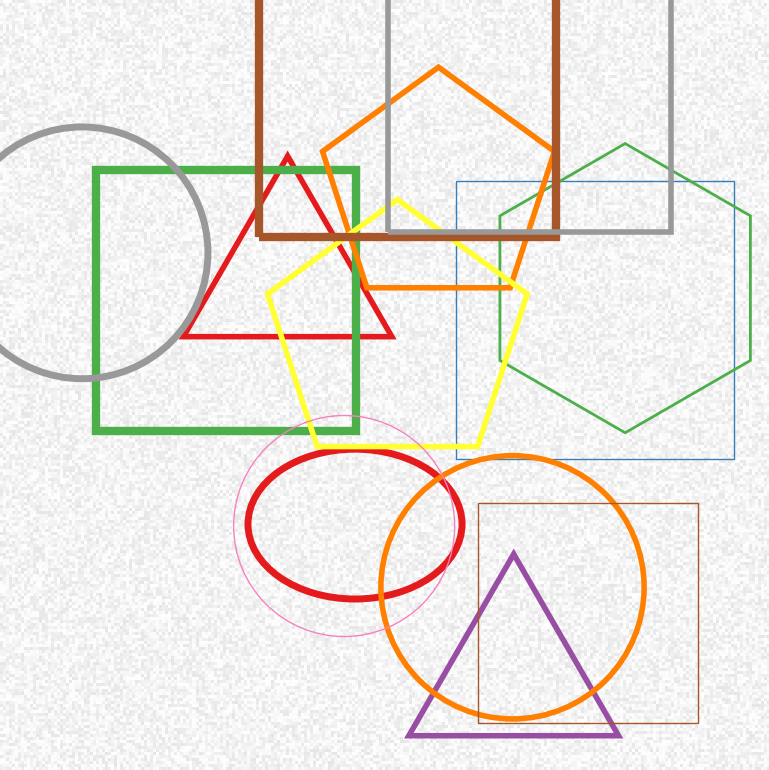[{"shape": "triangle", "thickness": 2, "radius": 0.78, "center": [0.374, 0.641]}, {"shape": "oval", "thickness": 2.5, "radius": 0.69, "center": [0.461, 0.319]}, {"shape": "square", "thickness": 0.5, "radius": 0.9, "center": [0.773, 0.585]}, {"shape": "square", "thickness": 3, "radius": 0.85, "center": [0.294, 0.61]}, {"shape": "hexagon", "thickness": 1, "radius": 0.94, "center": [0.812, 0.626]}, {"shape": "triangle", "thickness": 2, "radius": 0.79, "center": [0.667, 0.123]}, {"shape": "pentagon", "thickness": 2, "radius": 0.79, "center": [0.569, 0.754]}, {"shape": "circle", "thickness": 2, "radius": 0.85, "center": [0.666, 0.237]}, {"shape": "pentagon", "thickness": 2, "radius": 0.89, "center": [0.516, 0.563]}, {"shape": "square", "thickness": 0.5, "radius": 0.71, "center": [0.764, 0.204]}, {"shape": "square", "thickness": 3, "radius": 0.96, "center": [0.529, 0.886]}, {"shape": "circle", "thickness": 0.5, "radius": 0.72, "center": [0.447, 0.317]}, {"shape": "circle", "thickness": 2.5, "radius": 0.82, "center": [0.107, 0.672]}, {"shape": "square", "thickness": 2, "radius": 0.92, "center": [0.688, 0.883]}]